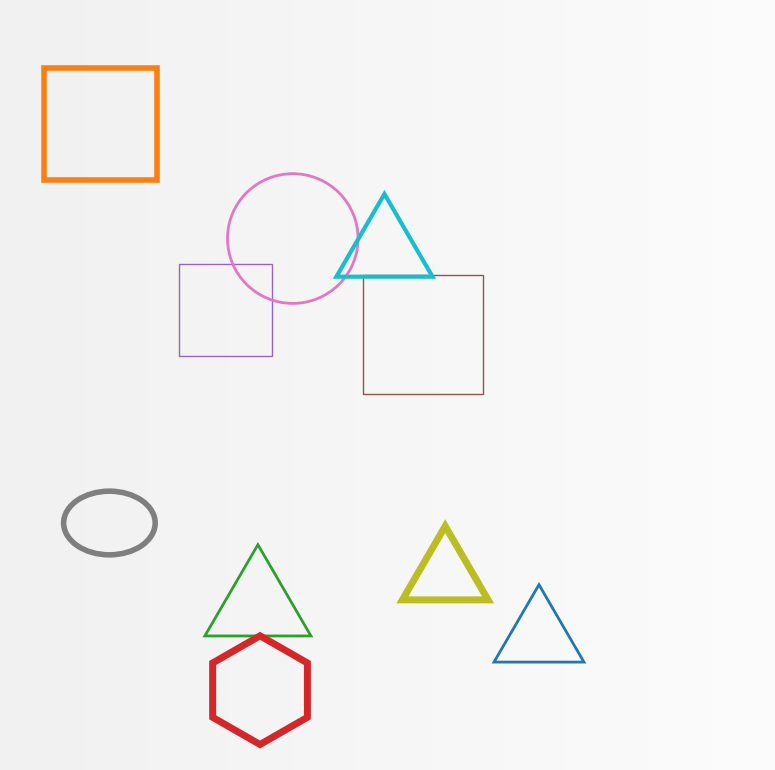[{"shape": "triangle", "thickness": 1, "radius": 0.34, "center": [0.695, 0.174]}, {"shape": "square", "thickness": 2, "radius": 0.36, "center": [0.129, 0.839]}, {"shape": "triangle", "thickness": 1, "radius": 0.4, "center": [0.333, 0.214]}, {"shape": "hexagon", "thickness": 2.5, "radius": 0.35, "center": [0.336, 0.104]}, {"shape": "square", "thickness": 0.5, "radius": 0.3, "center": [0.291, 0.597]}, {"shape": "square", "thickness": 0.5, "radius": 0.39, "center": [0.546, 0.566]}, {"shape": "circle", "thickness": 1, "radius": 0.42, "center": [0.378, 0.69]}, {"shape": "oval", "thickness": 2, "radius": 0.3, "center": [0.141, 0.321]}, {"shape": "triangle", "thickness": 2.5, "radius": 0.32, "center": [0.574, 0.253]}, {"shape": "triangle", "thickness": 1.5, "radius": 0.36, "center": [0.496, 0.676]}]